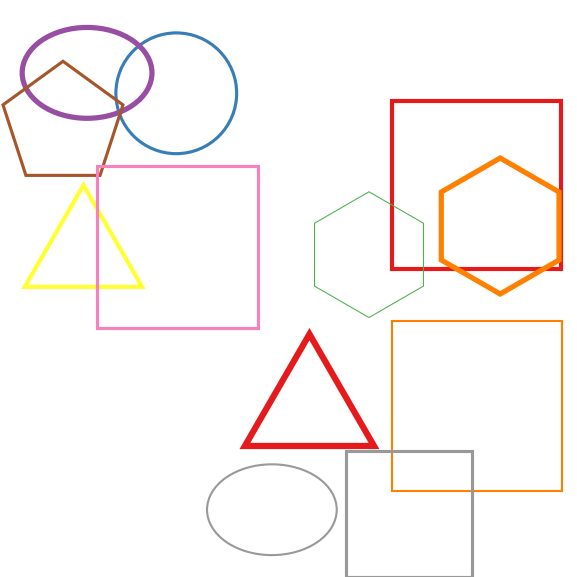[{"shape": "triangle", "thickness": 3, "radius": 0.65, "center": [0.536, 0.291]}, {"shape": "square", "thickness": 2, "radius": 0.73, "center": [0.825, 0.678]}, {"shape": "circle", "thickness": 1.5, "radius": 0.52, "center": [0.305, 0.838]}, {"shape": "hexagon", "thickness": 0.5, "radius": 0.54, "center": [0.639, 0.558]}, {"shape": "oval", "thickness": 2.5, "radius": 0.56, "center": [0.151, 0.873]}, {"shape": "hexagon", "thickness": 2.5, "radius": 0.59, "center": [0.866, 0.608]}, {"shape": "square", "thickness": 1, "radius": 0.74, "center": [0.825, 0.297]}, {"shape": "triangle", "thickness": 2, "radius": 0.59, "center": [0.144, 0.561]}, {"shape": "pentagon", "thickness": 1.5, "radius": 0.55, "center": [0.109, 0.784]}, {"shape": "square", "thickness": 1.5, "radius": 0.7, "center": [0.307, 0.571]}, {"shape": "square", "thickness": 1.5, "radius": 0.55, "center": [0.709, 0.11]}, {"shape": "oval", "thickness": 1, "radius": 0.56, "center": [0.471, 0.117]}]